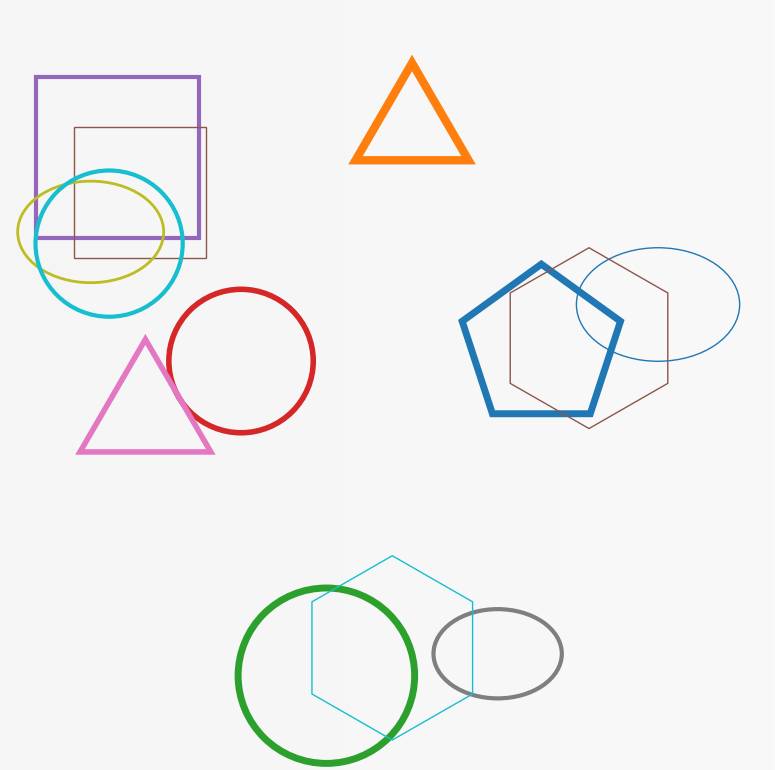[{"shape": "pentagon", "thickness": 2.5, "radius": 0.54, "center": [0.699, 0.55]}, {"shape": "oval", "thickness": 0.5, "radius": 0.53, "center": [0.849, 0.605]}, {"shape": "triangle", "thickness": 3, "radius": 0.42, "center": [0.532, 0.834]}, {"shape": "circle", "thickness": 2.5, "radius": 0.57, "center": [0.421, 0.122]}, {"shape": "circle", "thickness": 2, "radius": 0.47, "center": [0.311, 0.531]}, {"shape": "square", "thickness": 1.5, "radius": 0.52, "center": [0.152, 0.795]}, {"shape": "square", "thickness": 0.5, "radius": 0.43, "center": [0.181, 0.75]}, {"shape": "hexagon", "thickness": 0.5, "radius": 0.59, "center": [0.76, 0.561]}, {"shape": "triangle", "thickness": 2, "radius": 0.49, "center": [0.188, 0.462]}, {"shape": "oval", "thickness": 1.5, "radius": 0.41, "center": [0.642, 0.151]}, {"shape": "oval", "thickness": 1, "radius": 0.47, "center": [0.117, 0.699]}, {"shape": "hexagon", "thickness": 0.5, "radius": 0.6, "center": [0.506, 0.159]}, {"shape": "circle", "thickness": 1.5, "radius": 0.47, "center": [0.141, 0.684]}]